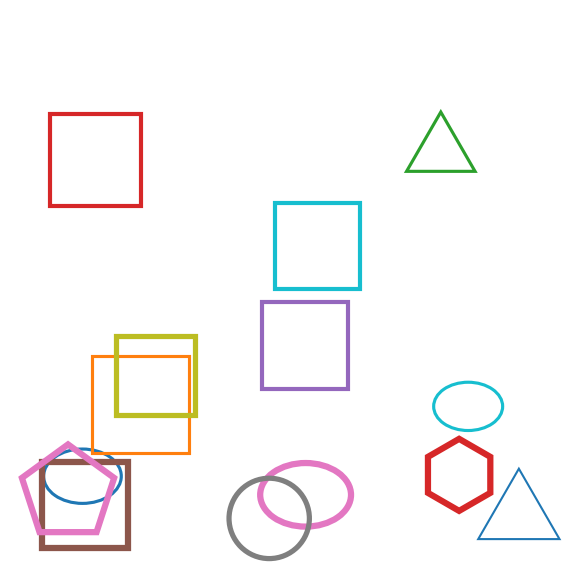[{"shape": "triangle", "thickness": 1, "radius": 0.41, "center": [0.898, 0.106]}, {"shape": "oval", "thickness": 1.5, "radius": 0.34, "center": [0.143, 0.175]}, {"shape": "square", "thickness": 1.5, "radius": 0.42, "center": [0.244, 0.299]}, {"shape": "triangle", "thickness": 1.5, "radius": 0.34, "center": [0.763, 0.737]}, {"shape": "square", "thickness": 2, "radius": 0.4, "center": [0.166, 0.722]}, {"shape": "hexagon", "thickness": 3, "radius": 0.31, "center": [0.795, 0.177]}, {"shape": "square", "thickness": 2, "radius": 0.38, "center": [0.528, 0.4]}, {"shape": "square", "thickness": 3, "radius": 0.37, "center": [0.148, 0.125]}, {"shape": "oval", "thickness": 3, "radius": 0.39, "center": [0.529, 0.142]}, {"shape": "pentagon", "thickness": 3, "radius": 0.42, "center": [0.118, 0.146]}, {"shape": "circle", "thickness": 2.5, "radius": 0.35, "center": [0.466, 0.101]}, {"shape": "square", "thickness": 2.5, "radius": 0.35, "center": [0.269, 0.349]}, {"shape": "square", "thickness": 2, "radius": 0.37, "center": [0.55, 0.573]}, {"shape": "oval", "thickness": 1.5, "radius": 0.3, "center": [0.811, 0.295]}]